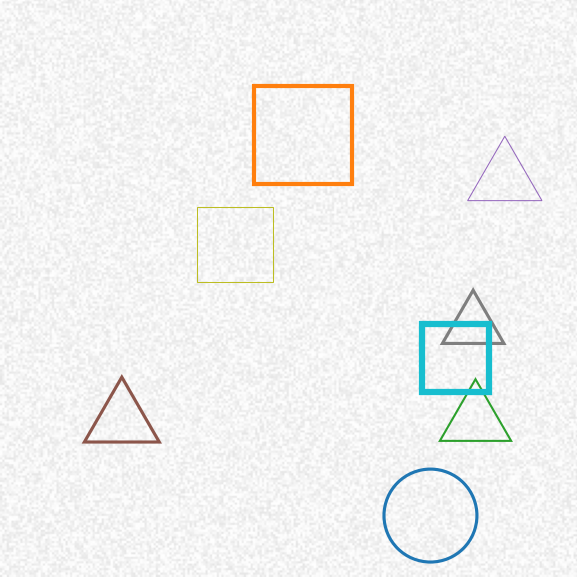[{"shape": "circle", "thickness": 1.5, "radius": 0.4, "center": [0.745, 0.106]}, {"shape": "square", "thickness": 2, "radius": 0.42, "center": [0.525, 0.765]}, {"shape": "triangle", "thickness": 1, "radius": 0.36, "center": [0.823, 0.271]}, {"shape": "triangle", "thickness": 0.5, "radius": 0.37, "center": [0.874, 0.689]}, {"shape": "triangle", "thickness": 1.5, "radius": 0.37, "center": [0.211, 0.271]}, {"shape": "triangle", "thickness": 1.5, "radius": 0.31, "center": [0.819, 0.435]}, {"shape": "square", "thickness": 0.5, "radius": 0.33, "center": [0.407, 0.576]}, {"shape": "square", "thickness": 3, "radius": 0.29, "center": [0.788, 0.379]}]